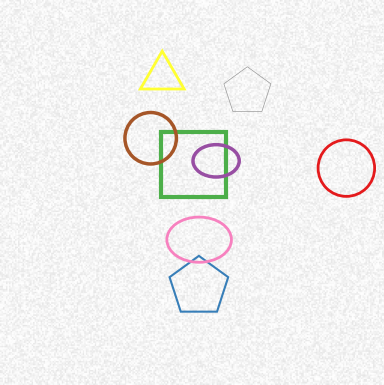[{"shape": "circle", "thickness": 2, "radius": 0.37, "center": [0.9, 0.563]}, {"shape": "pentagon", "thickness": 1.5, "radius": 0.4, "center": [0.517, 0.255]}, {"shape": "square", "thickness": 3, "radius": 0.42, "center": [0.502, 0.574]}, {"shape": "oval", "thickness": 2.5, "radius": 0.3, "center": [0.561, 0.582]}, {"shape": "triangle", "thickness": 2, "radius": 0.33, "center": [0.421, 0.802]}, {"shape": "circle", "thickness": 2.5, "radius": 0.33, "center": [0.391, 0.641]}, {"shape": "oval", "thickness": 2, "radius": 0.42, "center": [0.517, 0.377]}, {"shape": "pentagon", "thickness": 0.5, "radius": 0.32, "center": [0.643, 0.762]}]